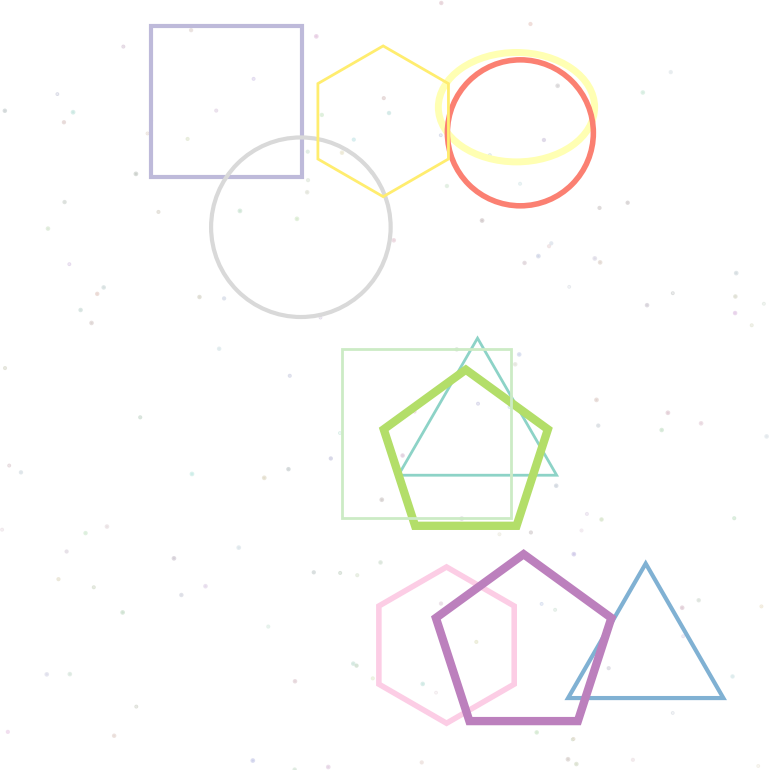[{"shape": "triangle", "thickness": 1, "radius": 0.59, "center": [0.62, 0.442]}, {"shape": "oval", "thickness": 2.5, "radius": 0.51, "center": [0.671, 0.861]}, {"shape": "square", "thickness": 1.5, "radius": 0.49, "center": [0.294, 0.868]}, {"shape": "circle", "thickness": 2, "radius": 0.47, "center": [0.676, 0.827]}, {"shape": "triangle", "thickness": 1.5, "radius": 0.58, "center": [0.839, 0.152]}, {"shape": "pentagon", "thickness": 3, "radius": 0.56, "center": [0.605, 0.408]}, {"shape": "hexagon", "thickness": 2, "radius": 0.51, "center": [0.58, 0.162]}, {"shape": "circle", "thickness": 1.5, "radius": 0.58, "center": [0.391, 0.705]}, {"shape": "pentagon", "thickness": 3, "radius": 0.6, "center": [0.68, 0.16]}, {"shape": "square", "thickness": 1, "radius": 0.55, "center": [0.553, 0.437]}, {"shape": "hexagon", "thickness": 1, "radius": 0.49, "center": [0.498, 0.842]}]